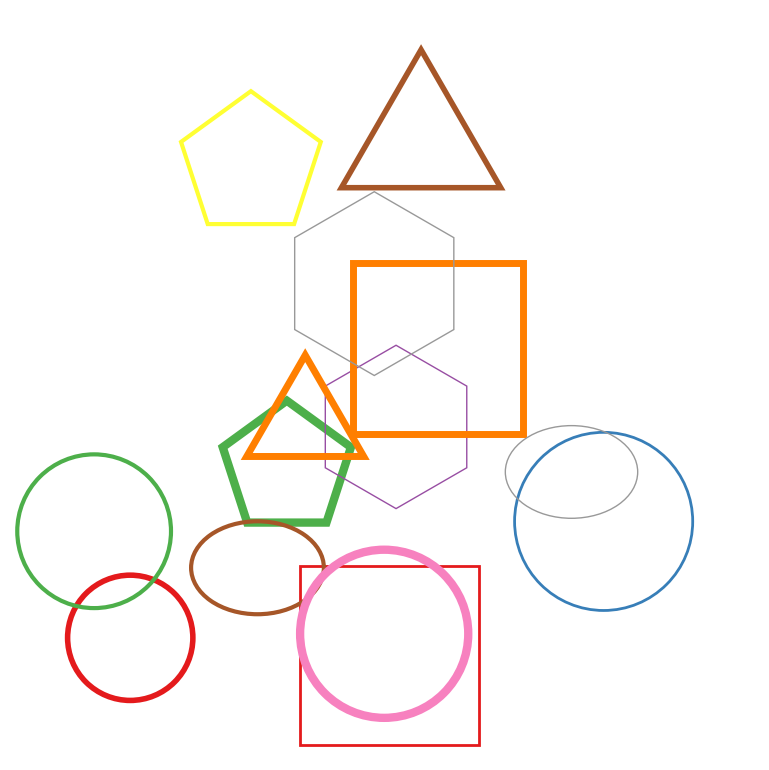[{"shape": "square", "thickness": 1, "radius": 0.58, "center": [0.506, 0.149]}, {"shape": "circle", "thickness": 2, "radius": 0.41, "center": [0.169, 0.172]}, {"shape": "circle", "thickness": 1, "radius": 0.58, "center": [0.784, 0.323]}, {"shape": "circle", "thickness": 1.5, "radius": 0.5, "center": [0.122, 0.31]}, {"shape": "pentagon", "thickness": 3, "radius": 0.44, "center": [0.373, 0.392]}, {"shape": "hexagon", "thickness": 0.5, "radius": 0.53, "center": [0.514, 0.446]}, {"shape": "triangle", "thickness": 2.5, "radius": 0.44, "center": [0.396, 0.451]}, {"shape": "square", "thickness": 2.5, "radius": 0.55, "center": [0.568, 0.548]}, {"shape": "pentagon", "thickness": 1.5, "radius": 0.48, "center": [0.326, 0.786]}, {"shape": "oval", "thickness": 1.5, "radius": 0.43, "center": [0.334, 0.263]}, {"shape": "triangle", "thickness": 2, "radius": 0.6, "center": [0.547, 0.816]}, {"shape": "circle", "thickness": 3, "radius": 0.55, "center": [0.499, 0.177]}, {"shape": "hexagon", "thickness": 0.5, "radius": 0.6, "center": [0.486, 0.632]}, {"shape": "oval", "thickness": 0.5, "radius": 0.43, "center": [0.742, 0.387]}]